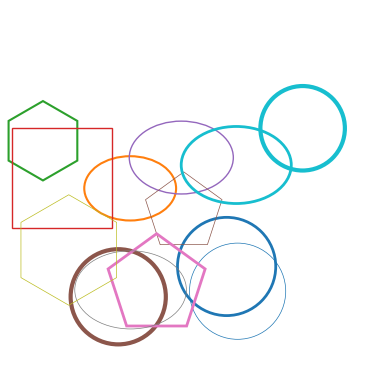[{"shape": "circle", "thickness": 0.5, "radius": 0.62, "center": [0.617, 0.244]}, {"shape": "circle", "thickness": 2, "radius": 0.64, "center": [0.589, 0.308]}, {"shape": "oval", "thickness": 1.5, "radius": 0.6, "center": [0.338, 0.511]}, {"shape": "hexagon", "thickness": 1.5, "radius": 0.52, "center": [0.112, 0.634]}, {"shape": "square", "thickness": 1, "radius": 0.65, "center": [0.161, 0.539]}, {"shape": "oval", "thickness": 1, "radius": 0.68, "center": [0.471, 0.591]}, {"shape": "circle", "thickness": 3, "radius": 0.62, "center": [0.307, 0.229]}, {"shape": "pentagon", "thickness": 0.5, "radius": 0.52, "center": [0.477, 0.449]}, {"shape": "pentagon", "thickness": 2, "radius": 0.66, "center": [0.407, 0.26]}, {"shape": "oval", "thickness": 0.5, "radius": 0.72, "center": [0.339, 0.247]}, {"shape": "hexagon", "thickness": 0.5, "radius": 0.72, "center": [0.179, 0.351]}, {"shape": "circle", "thickness": 3, "radius": 0.55, "center": [0.786, 0.667]}, {"shape": "oval", "thickness": 2, "radius": 0.71, "center": [0.614, 0.571]}]